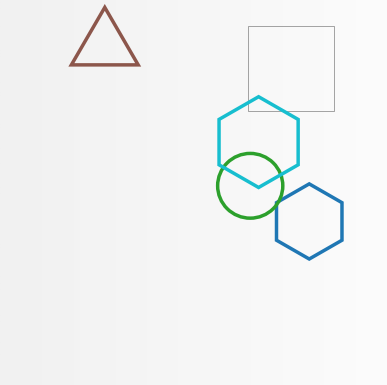[{"shape": "hexagon", "thickness": 2.5, "radius": 0.49, "center": [0.798, 0.425]}, {"shape": "circle", "thickness": 2.5, "radius": 0.42, "center": [0.646, 0.517]}, {"shape": "triangle", "thickness": 2.5, "radius": 0.5, "center": [0.27, 0.881]}, {"shape": "square", "thickness": 0.5, "radius": 0.55, "center": [0.751, 0.823]}, {"shape": "hexagon", "thickness": 2.5, "radius": 0.59, "center": [0.667, 0.631]}]